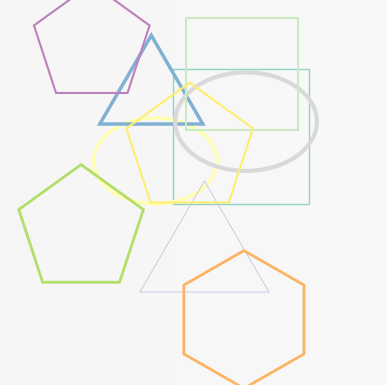[{"shape": "square", "thickness": 1, "radius": 0.88, "center": [0.623, 0.645]}, {"shape": "oval", "thickness": 2.5, "radius": 0.8, "center": [0.401, 0.582]}, {"shape": "triangle", "thickness": 0.5, "radius": 0.96, "center": [0.528, 0.338]}, {"shape": "triangle", "thickness": 2.5, "radius": 0.77, "center": [0.39, 0.755]}, {"shape": "hexagon", "thickness": 2, "radius": 0.89, "center": [0.629, 0.17]}, {"shape": "pentagon", "thickness": 2, "radius": 0.84, "center": [0.209, 0.404]}, {"shape": "oval", "thickness": 3, "radius": 0.91, "center": [0.635, 0.684]}, {"shape": "pentagon", "thickness": 1.5, "radius": 0.78, "center": [0.237, 0.885]}, {"shape": "square", "thickness": 1.5, "radius": 0.72, "center": [0.625, 0.808]}, {"shape": "pentagon", "thickness": 1.5, "radius": 0.86, "center": [0.489, 0.613]}]